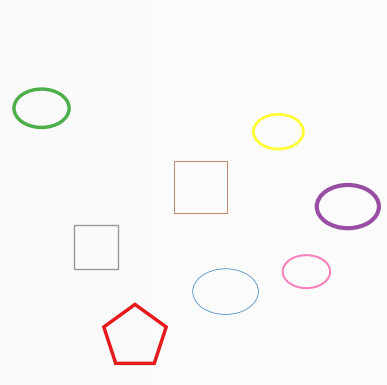[{"shape": "pentagon", "thickness": 2.5, "radius": 0.42, "center": [0.348, 0.125]}, {"shape": "oval", "thickness": 0.5, "radius": 0.42, "center": [0.582, 0.243]}, {"shape": "oval", "thickness": 2.5, "radius": 0.36, "center": [0.107, 0.719]}, {"shape": "oval", "thickness": 3, "radius": 0.4, "center": [0.898, 0.463]}, {"shape": "oval", "thickness": 2, "radius": 0.32, "center": [0.718, 0.658]}, {"shape": "square", "thickness": 0.5, "radius": 0.34, "center": [0.518, 0.513]}, {"shape": "oval", "thickness": 1.5, "radius": 0.31, "center": [0.791, 0.294]}, {"shape": "square", "thickness": 1, "radius": 0.29, "center": [0.247, 0.359]}]